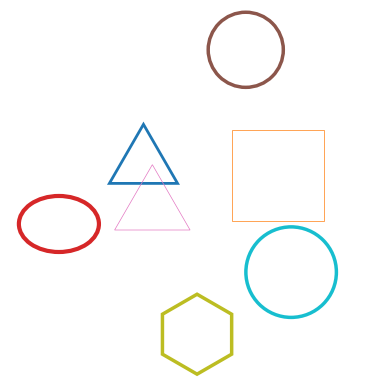[{"shape": "triangle", "thickness": 2, "radius": 0.51, "center": [0.373, 0.575]}, {"shape": "square", "thickness": 0.5, "radius": 0.59, "center": [0.722, 0.543]}, {"shape": "oval", "thickness": 3, "radius": 0.52, "center": [0.153, 0.418]}, {"shape": "circle", "thickness": 2.5, "radius": 0.49, "center": [0.638, 0.871]}, {"shape": "triangle", "thickness": 0.5, "radius": 0.57, "center": [0.396, 0.459]}, {"shape": "hexagon", "thickness": 2.5, "radius": 0.52, "center": [0.512, 0.132]}, {"shape": "circle", "thickness": 2.5, "radius": 0.59, "center": [0.756, 0.293]}]